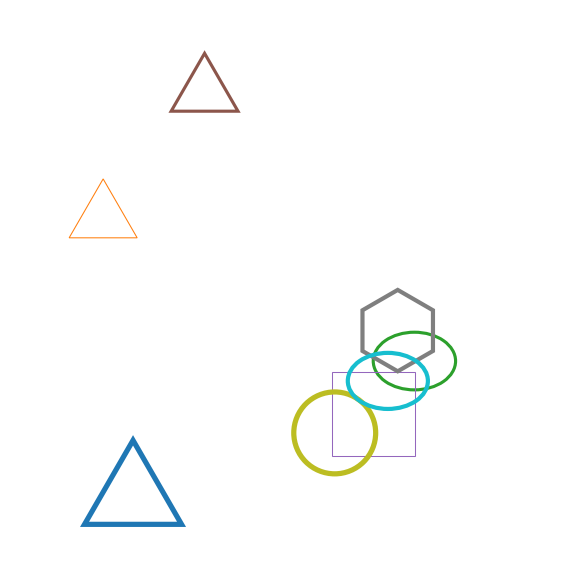[{"shape": "triangle", "thickness": 2.5, "radius": 0.48, "center": [0.23, 0.14]}, {"shape": "triangle", "thickness": 0.5, "radius": 0.34, "center": [0.179, 0.621]}, {"shape": "oval", "thickness": 1.5, "radius": 0.36, "center": [0.718, 0.374]}, {"shape": "square", "thickness": 0.5, "radius": 0.36, "center": [0.647, 0.282]}, {"shape": "triangle", "thickness": 1.5, "radius": 0.33, "center": [0.354, 0.84]}, {"shape": "hexagon", "thickness": 2, "radius": 0.35, "center": [0.689, 0.427]}, {"shape": "circle", "thickness": 2.5, "radius": 0.35, "center": [0.58, 0.25]}, {"shape": "oval", "thickness": 2, "radius": 0.35, "center": [0.672, 0.34]}]